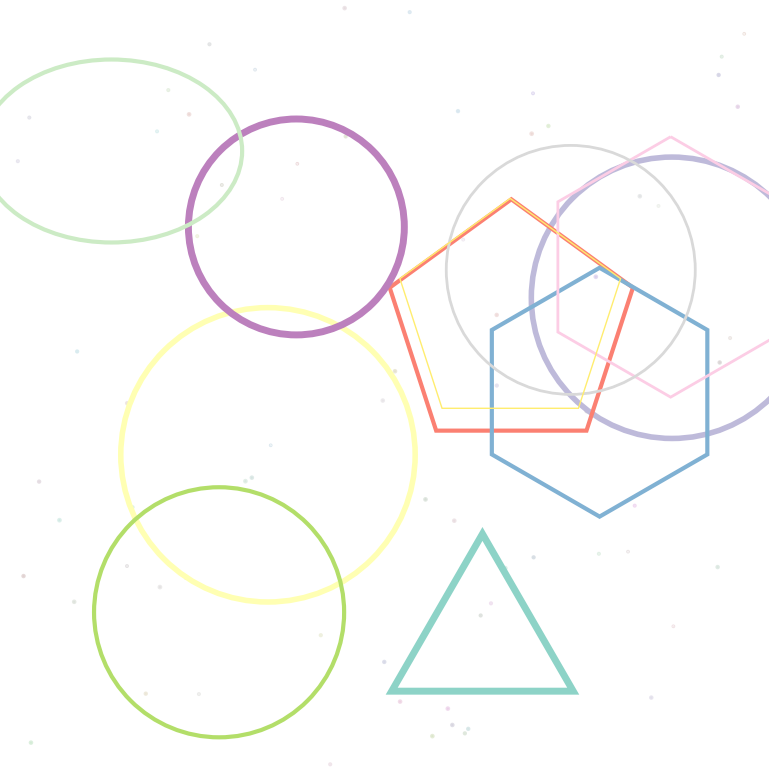[{"shape": "triangle", "thickness": 2.5, "radius": 0.68, "center": [0.627, 0.17]}, {"shape": "circle", "thickness": 2, "radius": 0.96, "center": [0.348, 0.409]}, {"shape": "circle", "thickness": 2, "radius": 0.91, "center": [0.873, 0.613]}, {"shape": "pentagon", "thickness": 1.5, "radius": 0.83, "center": [0.664, 0.575]}, {"shape": "hexagon", "thickness": 1.5, "radius": 0.81, "center": [0.779, 0.491]}, {"shape": "circle", "thickness": 1.5, "radius": 0.81, "center": [0.285, 0.205]}, {"shape": "hexagon", "thickness": 1, "radius": 0.85, "center": [0.871, 0.653]}, {"shape": "circle", "thickness": 1, "radius": 0.81, "center": [0.741, 0.649]}, {"shape": "circle", "thickness": 2.5, "radius": 0.7, "center": [0.385, 0.705]}, {"shape": "oval", "thickness": 1.5, "radius": 0.85, "center": [0.145, 0.804]}, {"shape": "pentagon", "thickness": 0.5, "radius": 0.75, "center": [0.663, 0.592]}]